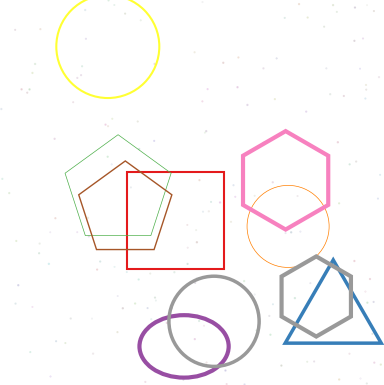[{"shape": "square", "thickness": 1.5, "radius": 0.63, "center": [0.456, 0.427]}, {"shape": "triangle", "thickness": 2.5, "radius": 0.72, "center": [0.866, 0.181]}, {"shape": "pentagon", "thickness": 0.5, "radius": 0.72, "center": [0.307, 0.505]}, {"shape": "oval", "thickness": 3, "radius": 0.58, "center": [0.478, 0.1]}, {"shape": "circle", "thickness": 0.5, "radius": 0.53, "center": [0.748, 0.412]}, {"shape": "circle", "thickness": 1.5, "radius": 0.67, "center": [0.28, 0.879]}, {"shape": "pentagon", "thickness": 1, "radius": 0.64, "center": [0.325, 0.455]}, {"shape": "hexagon", "thickness": 3, "radius": 0.64, "center": [0.742, 0.532]}, {"shape": "hexagon", "thickness": 3, "radius": 0.52, "center": [0.821, 0.23]}, {"shape": "circle", "thickness": 2.5, "radius": 0.59, "center": [0.556, 0.165]}]